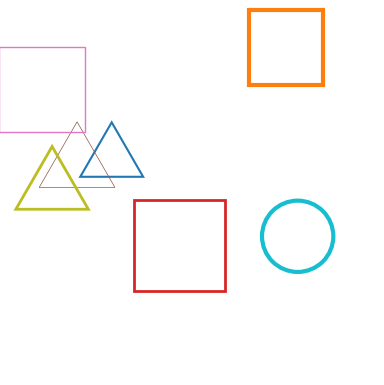[{"shape": "triangle", "thickness": 1.5, "radius": 0.47, "center": [0.29, 0.588]}, {"shape": "square", "thickness": 3, "radius": 0.48, "center": [0.742, 0.877]}, {"shape": "square", "thickness": 2, "radius": 0.59, "center": [0.467, 0.362]}, {"shape": "triangle", "thickness": 0.5, "radius": 0.57, "center": [0.2, 0.57]}, {"shape": "square", "thickness": 1, "radius": 0.56, "center": [0.11, 0.767]}, {"shape": "triangle", "thickness": 2, "radius": 0.54, "center": [0.135, 0.511]}, {"shape": "circle", "thickness": 3, "radius": 0.46, "center": [0.773, 0.386]}]